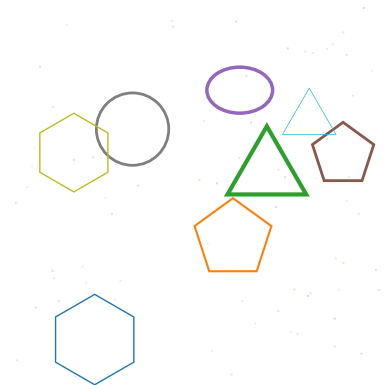[{"shape": "hexagon", "thickness": 1, "radius": 0.59, "center": [0.246, 0.118]}, {"shape": "pentagon", "thickness": 1.5, "radius": 0.52, "center": [0.605, 0.38]}, {"shape": "triangle", "thickness": 3, "radius": 0.59, "center": [0.693, 0.554]}, {"shape": "oval", "thickness": 2.5, "radius": 0.43, "center": [0.623, 0.766]}, {"shape": "pentagon", "thickness": 2, "radius": 0.42, "center": [0.891, 0.599]}, {"shape": "circle", "thickness": 2, "radius": 0.47, "center": [0.344, 0.665]}, {"shape": "hexagon", "thickness": 1, "radius": 0.51, "center": [0.192, 0.604]}, {"shape": "triangle", "thickness": 0.5, "radius": 0.4, "center": [0.803, 0.691]}]